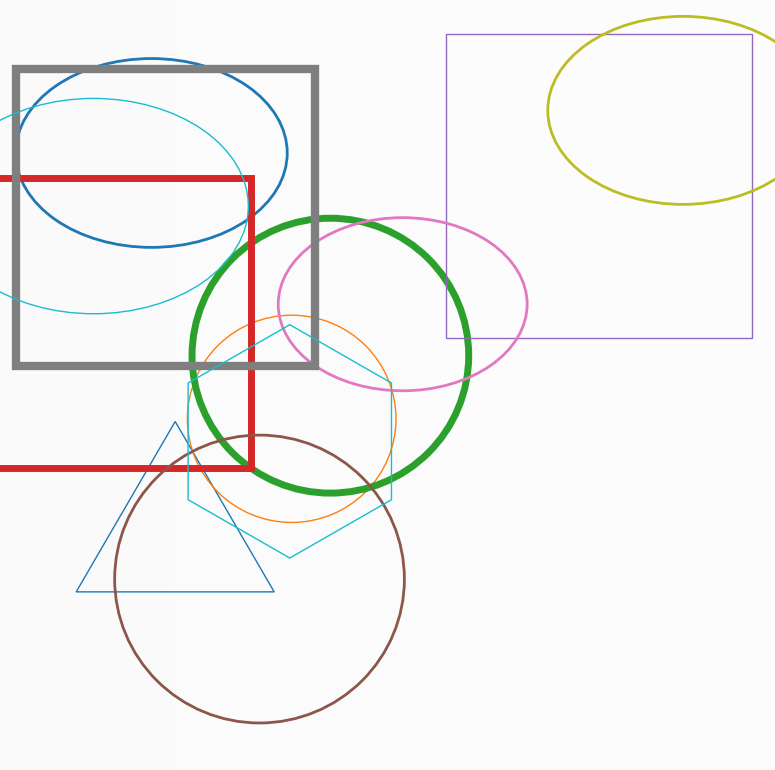[{"shape": "oval", "thickness": 1, "radius": 0.88, "center": [0.195, 0.801]}, {"shape": "triangle", "thickness": 0.5, "radius": 0.74, "center": [0.226, 0.305]}, {"shape": "circle", "thickness": 0.5, "radius": 0.67, "center": [0.376, 0.456]}, {"shape": "circle", "thickness": 2.5, "radius": 0.89, "center": [0.426, 0.538]}, {"shape": "square", "thickness": 2.5, "radius": 0.94, "center": [0.136, 0.581]}, {"shape": "square", "thickness": 0.5, "radius": 0.99, "center": [0.772, 0.759]}, {"shape": "circle", "thickness": 1, "radius": 0.93, "center": [0.335, 0.248]}, {"shape": "oval", "thickness": 1, "radius": 0.8, "center": [0.52, 0.605]}, {"shape": "square", "thickness": 3, "radius": 0.96, "center": [0.214, 0.718]}, {"shape": "oval", "thickness": 1, "radius": 0.87, "center": [0.881, 0.857]}, {"shape": "hexagon", "thickness": 0.5, "radius": 0.76, "center": [0.374, 0.427]}, {"shape": "oval", "thickness": 0.5, "radius": 1.0, "center": [0.121, 0.732]}]